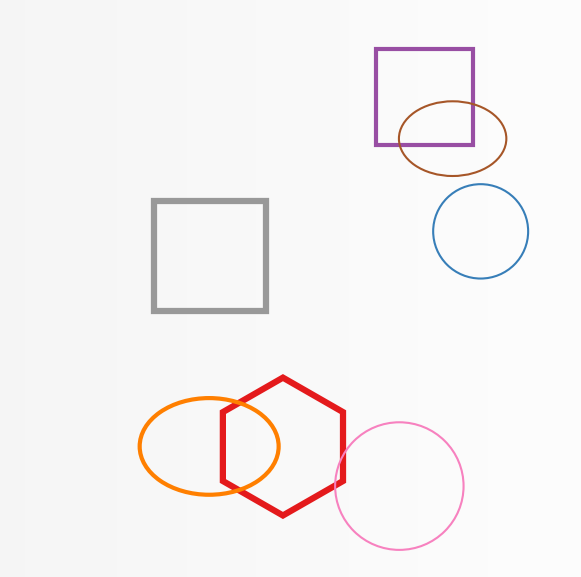[{"shape": "hexagon", "thickness": 3, "radius": 0.6, "center": [0.487, 0.226]}, {"shape": "circle", "thickness": 1, "radius": 0.41, "center": [0.827, 0.599]}, {"shape": "square", "thickness": 2, "radius": 0.42, "center": [0.73, 0.831]}, {"shape": "oval", "thickness": 2, "radius": 0.6, "center": [0.36, 0.226]}, {"shape": "oval", "thickness": 1, "radius": 0.46, "center": [0.779, 0.759]}, {"shape": "circle", "thickness": 1, "radius": 0.55, "center": [0.687, 0.157]}, {"shape": "square", "thickness": 3, "radius": 0.48, "center": [0.361, 0.556]}]